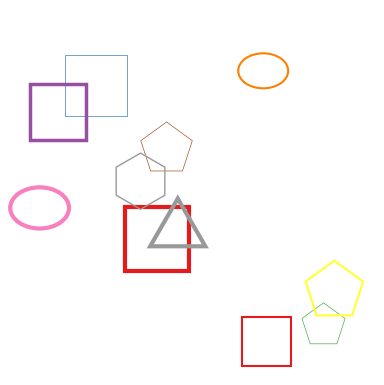[{"shape": "square", "thickness": 1.5, "radius": 0.32, "center": [0.691, 0.112]}, {"shape": "square", "thickness": 3, "radius": 0.41, "center": [0.408, 0.379]}, {"shape": "square", "thickness": 0.5, "radius": 0.4, "center": [0.25, 0.777]}, {"shape": "pentagon", "thickness": 0.5, "radius": 0.29, "center": [0.84, 0.155]}, {"shape": "square", "thickness": 2.5, "radius": 0.36, "center": [0.15, 0.709]}, {"shape": "oval", "thickness": 1.5, "radius": 0.32, "center": [0.684, 0.816]}, {"shape": "pentagon", "thickness": 1.5, "radius": 0.39, "center": [0.868, 0.244]}, {"shape": "pentagon", "thickness": 0.5, "radius": 0.35, "center": [0.433, 0.613]}, {"shape": "oval", "thickness": 3, "radius": 0.38, "center": [0.103, 0.46]}, {"shape": "triangle", "thickness": 3, "radius": 0.41, "center": [0.462, 0.402]}, {"shape": "hexagon", "thickness": 1, "radius": 0.36, "center": [0.365, 0.529]}]